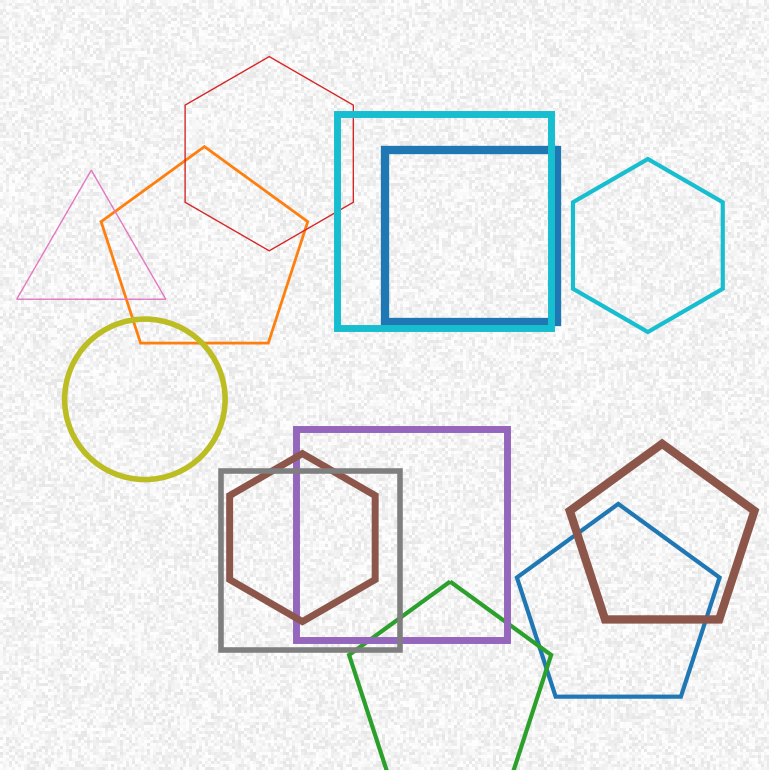[{"shape": "square", "thickness": 3, "radius": 0.56, "center": [0.612, 0.693]}, {"shape": "pentagon", "thickness": 1.5, "radius": 0.69, "center": [0.803, 0.207]}, {"shape": "pentagon", "thickness": 1, "radius": 0.71, "center": [0.265, 0.669]}, {"shape": "pentagon", "thickness": 1.5, "radius": 0.69, "center": [0.585, 0.107]}, {"shape": "hexagon", "thickness": 0.5, "radius": 0.63, "center": [0.35, 0.8]}, {"shape": "square", "thickness": 2.5, "radius": 0.68, "center": [0.522, 0.306]}, {"shape": "hexagon", "thickness": 2.5, "radius": 0.55, "center": [0.393, 0.302]}, {"shape": "pentagon", "thickness": 3, "radius": 0.63, "center": [0.86, 0.298]}, {"shape": "triangle", "thickness": 0.5, "radius": 0.56, "center": [0.119, 0.667]}, {"shape": "square", "thickness": 2, "radius": 0.58, "center": [0.403, 0.272]}, {"shape": "circle", "thickness": 2, "radius": 0.52, "center": [0.188, 0.481]}, {"shape": "square", "thickness": 2.5, "radius": 0.69, "center": [0.576, 0.713]}, {"shape": "hexagon", "thickness": 1.5, "radius": 0.56, "center": [0.841, 0.681]}]